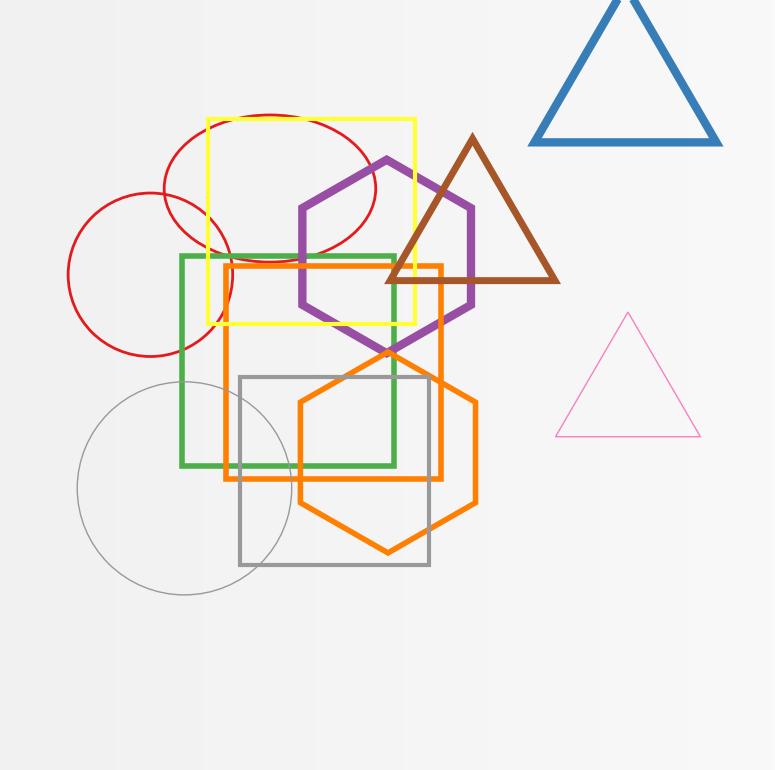[{"shape": "oval", "thickness": 1, "radius": 0.68, "center": [0.348, 0.755]}, {"shape": "circle", "thickness": 1, "radius": 0.53, "center": [0.194, 0.643]}, {"shape": "triangle", "thickness": 3, "radius": 0.68, "center": [0.807, 0.883]}, {"shape": "square", "thickness": 2, "radius": 0.68, "center": [0.372, 0.531]}, {"shape": "hexagon", "thickness": 3, "radius": 0.63, "center": [0.499, 0.667]}, {"shape": "hexagon", "thickness": 2, "radius": 0.65, "center": [0.501, 0.412]}, {"shape": "square", "thickness": 2, "radius": 0.69, "center": [0.43, 0.516]}, {"shape": "square", "thickness": 1.5, "radius": 0.67, "center": [0.402, 0.713]}, {"shape": "triangle", "thickness": 2.5, "radius": 0.61, "center": [0.61, 0.697]}, {"shape": "triangle", "thickness": 0.5, "radius": 0.54, "center": [0.81, 0.487]}, {"shape": "circle", "thickness": 0.5, "radius": 0.69, "center": [0.238, 0.366]}, {"shape": "square", "thickness": 1.5, "radius": 0.61, "center": [0.431, 0.388]}]